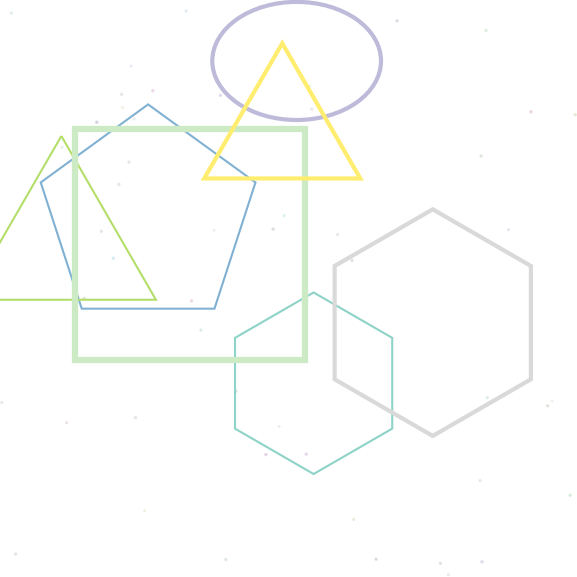[{"shape": "hexagon", "thickness": 1, "radius": 0.79, "center": [0.543, 0.336]}, {"shape": "oval", "thickness": 2, "radius": 0.73, "center": [0.514, 0.894]}, {"shape": "pentagon", "thickness": 1, "radius": 0.98, "center": [0.256, 0.623]}, {"shape": "triangle", "thickness": 1, "radius": 0.95, "center": [0.106, 0.575]}, {"shape": "hexagon", "thickness": 2, "radius": 0.98, "center": [0.749, 0.44]}, {"shape": "square", "thickness": 3, "radius": 1.0, "center": [0.329, 0.576]}, {"shape": "triangle", "thickness": 2, "radius": 0.78, "center": [0.489, 0.768]}]